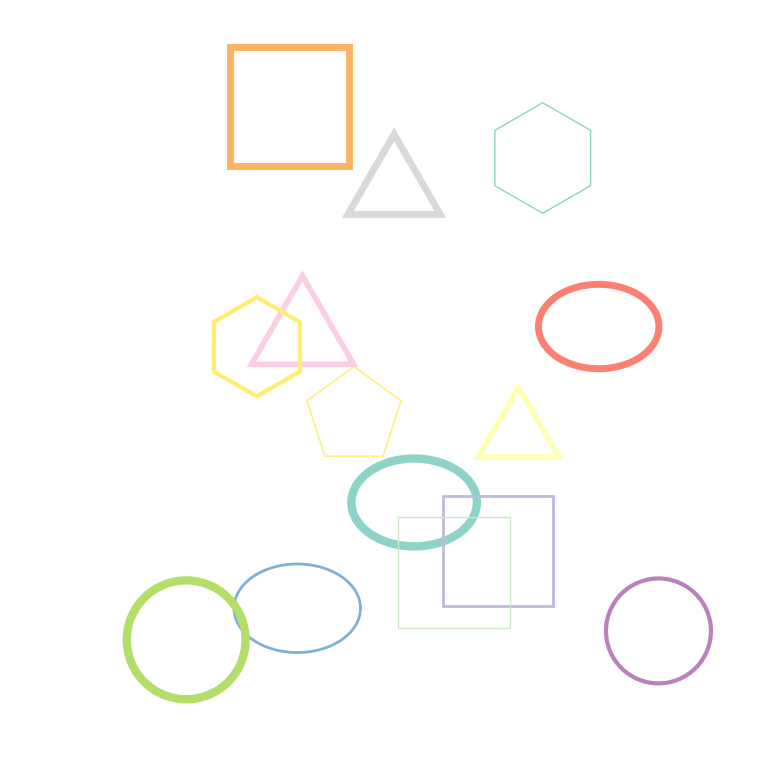[{"shape": "hexagon", "thickness": 0.5, "radius": 0.36, "center": [0.705, 0.795]}, {"shape": "oval", "thickness": 3, "radius": 0.41, "center": [0.538, 0.347]}, {"shape": "triangle", "thickness": 2, "radius": 0.3, "center": [0.674, 0.437]}, {"shape": "square", "thickness": 1, "radius": 0.36, "center": [0.647, 0.285]}, {"shape": "oval", "thickness": 2.5, "radius": 0.39, "center": [0.778, 0.576]}, {"shape": "oval", "thickness": 1, "radius": 0.41, "center": [0.386, 0.21]}, {"shape": "square", "thickness": 2.5, "radius": 0.39, "center": [0.376, 0.862]}, {"shape": "circle", "thickness": 3, "radius": 0.39, "center": [0.242, 0.169]}, {"shape": "triangle", "thickness": 2, "radius": 0.38, "center": [0.393, 0.565]}, {"shape": "triangle", "thickness": 2.5, "radius": 0.35, "center": [0.512, 0.756]}, {"shape": "circle", "thickness": 1.5, "radius": 0.34, "center": [0.855, 0.181]}, {"shape": "square", "thickness": 0.5, "radius": 0.36, "center": [0.59, 0.256]}, {"shape": "hexagon", "thickness": 1.5, "radius": 0.32, "center": [0.334, 0.55]}, {"shape": "pentagon", "thickness": 0.5, "radius": 0.32, "center": [0.46, 0.46]}]